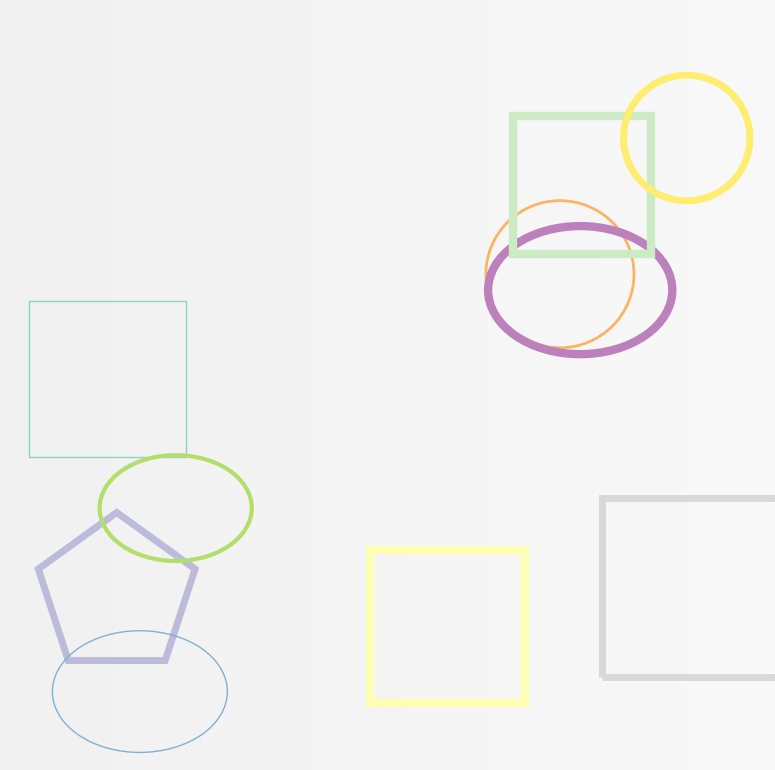[{"shape": "square", "thickness": 0.5, "radius": 0.51, "center": [0.138, 0.508]}, {"shape": "square", "thickness": 3, "radius": 0.5, "center": [0.578, 0.186]}, {"shape": "pentagon", "thickness": 2.5, "radius": 0.53, "center": [0.151, 0.228]}, {"shape": "oval", "thickness": 0.5, "radius": 0.56, "center": [0.18, 0.102]}, {"shape": "circle", "thickness": 1, "radius": 0.48, "center": [0.722, 0.644]}, {"shape": "oval", "thickness": 1.5, "radius": 0.49, "center": [0.227, 0.34]}, {"shape": "square", "thickness": 2.5, "radius": 0.58, "center": [0.894, 0.237]}, {"shape": "oval", "thickness": 3, "radius": 0.59, "center": [0.749, 0.623]}, {"shape": "square", "thickness": 3, "radius": 0.45, "center": [0.751, 0.76]}, {"shape": "circle", "thickness": 2.5, "radius": 0.41, "center": [0.886, 0.821]}]